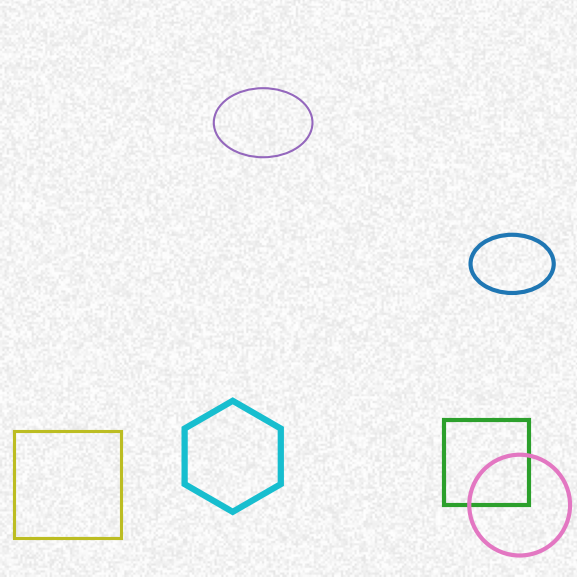[{"shape": "oval", "thickness": 2, "radius": 0.36, "center": [0.887, 0.542]}, {"shape": "square", "thickness": 2, "radius": 0.37, "center": [0.843, 0.198]}, {"shape": "oval", "thickness": 1, "radius": 0.43, "center": [0.456, 0.787]}, {"shape": "circle", "thickness": 2, "radius": 0.44, "center": [0.9, 0.124]}, {"shape": "square", "thickness": 1.5, "radius": 0.46, "center": [0.117, 0.16]}, {"shape": "hexagon", "thickness": 3, "radius": 0.48, "center": [0.403, 0.209]}]